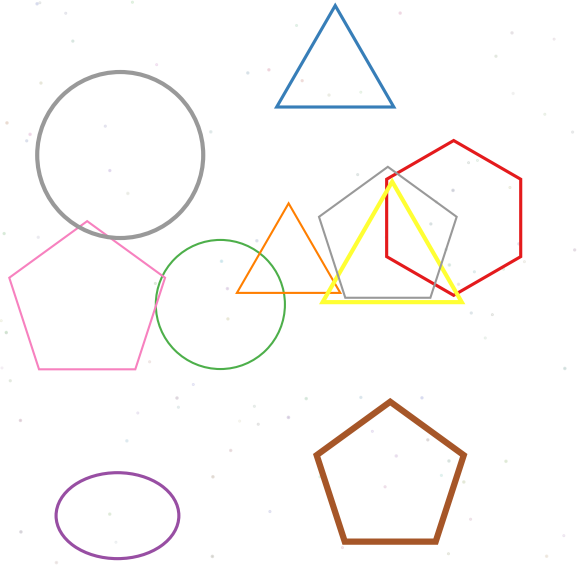[{"shape": "hexagon", "thickness": 1.5, "radius": 0.67, "center": [0.786, 0.622]}, {"shape": "triangle", "thickness": 1.5, "radius": 0.59, "center": [0.58, 0.872]}, {"shape": "circle", "thickness": 1, "radius": 0.56, "center": [0.382, 0.472]}, {"shape": "oval", "thickness": 1.5, "radius": 0.53, "center": [0.203, 0.106]}, {"shape": "triangle", "thickness": 1, "radius": 0.52, "center": [0.5, 0.544]}, {"shape": "triangle", "thickness": 2, "radius": 0.7, "center": [0.679, 0.545]}, {"shape": "pentagon", "thickness": 3, "radius": 0.67, "center": [0.676, 0.17]}, {"shape": "pentagon", "thickness": 1, "radius": 0.71, "center": [0.151, 0.474]}, {"shape": "pentagon", "thickness": 1, "radius": 0.63, "center": [0.672, 0.585]}, {"shape": "circle", "thickness": 2, "radius": 0.72, "center": [0.208, 0.731]}]